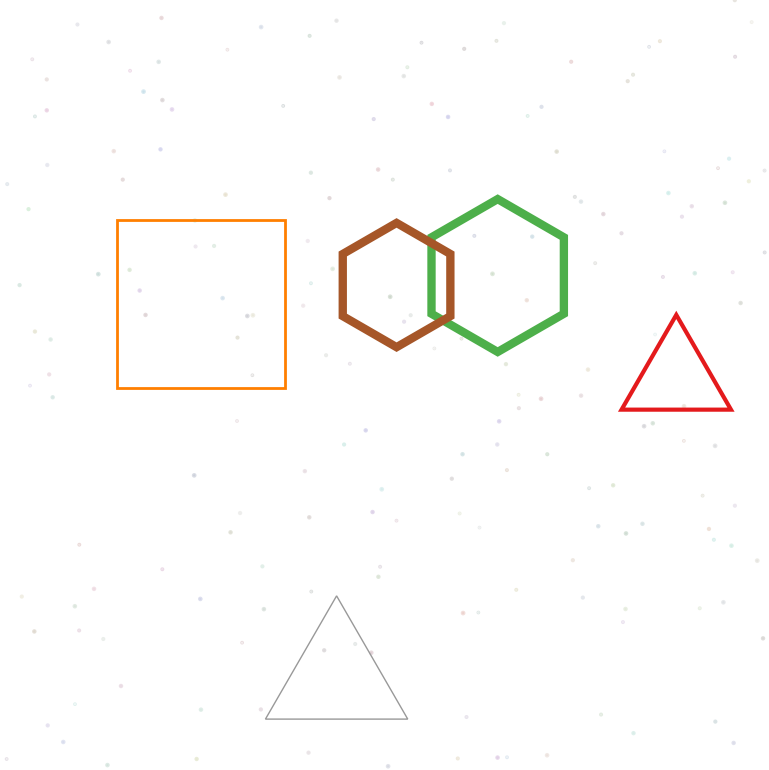[{"shape": "triangle", "thickness": 1.5, "radius": 0.41, "center": [0.878, 0.509]}, {"shape": "hexagon", "thickness": 3, "radius": 0.5, "center": [0.646, 0.642]}, {"shape": "square", "thickness": 1, "radius": 0.54, "center": [0.261, 0.605]}, {"shape": "hexagon", "thickness": 3, "radius": 0.4, "center": [0.515, 0.63]}, {"shape": "triangle", "thickness": 0.5, "radius": 0.53, "center": [0.437, 0.119]}]